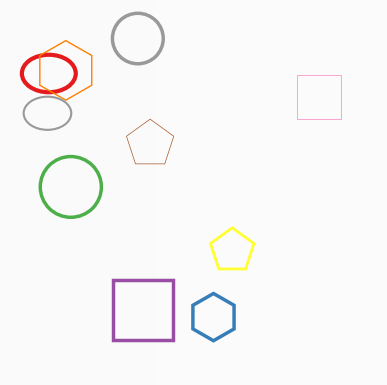[{"shape": "oval", "thickness": 3, "radius": 0.35, "center": [0.126, 0.809]}, {"shape": "hexagon", "thickness": 2.5, "radius": 0.31, "center": [0.551, 0.176]}, {"shape": "circle", "thickness": 2.5, "radius": 0.39, "center": [0.183, 0.515]}, {"shape": "square", "thickness": 2.5, "radius": 0.39, "center": [0.369, 0.195]}, {"shape": "hexagon", "thickness": 1, "radius": 0.39, "center": [0.17, 0.817]}, {"shape": "pentagon", "thickness": 2, "radius": 0.3, "center": [0.599, 0.349]}, {"shape": "pentagon", "thickness": 0.5, "radius": 0.32, "center": [0.387, 0.626]}, {"shape": "square", "thickness": 0.5, "radius": 0.29, "center": [0.823, 0.749]}, {"shape": "circle", "thickness": 2.5, "radius": 0.33, "center": [0.356, 0.9]}, {"shape": "oval", "thickness": 1.5, "radius": 0.31, "center": [0.122, 0.706]}]